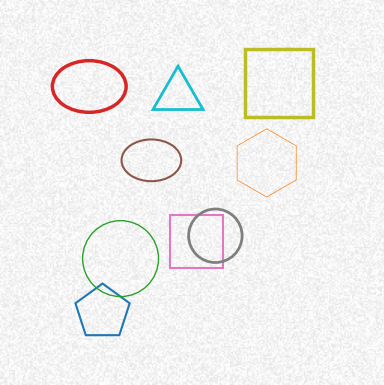[{"shape": "pentagon", "thickness": 1.5, "radius": 0.37, "center": [0.266, 0.189]}, {"shape": "hexagon", "thickness": 0.5, "radius": 0.44, "center": [0.693, 0.577]}, {"shape": "circle", "thickness": 1, "radius": 0.49, "center": [0.313, 0.328]}, {"shape": "oval", "thickness": 2.5, "radius": 0.48, "center": [0.232, 0.775]}, {"shape": "oval", "thickness": 1.5, "radius": 0.39, "center": [0.393, 0.584]}, {"shape": "square", "thickness": 1.5, "radius": 0.34, "center": [0.511, 0.373]}, {"shape": "circle", "thickness": 2, "radius": 0.35, "center": [0.559, 0.388]}, {"shape": "square", "thickness": 2.5, "radius": 0.44, "center": [0.724, 0.784]}, {"shape": "triangle", "thickness": 2, "radius": 0.38, "center": [0.462, 0.753]}]